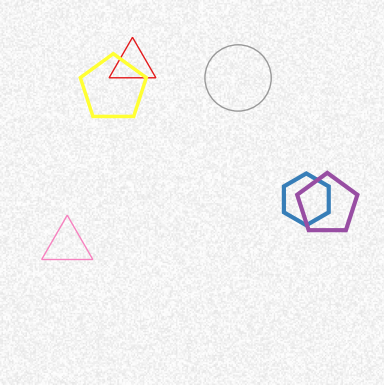[{"shape": "triangle", "thickness": 1, "radius": 0.35, "center": [0.344, 0.833]}, {"shape": "hexagon", "thickness": 3, "radius": 0.34, "center": [0.796, 0.482]}, {"shape": "pentagon", "thickness": 3, "radius": 0.41, "center": [0.85, 0.469]}, {"shape": "pentagon", "thickness": 2.5, "radius": 0.45, "center": [0.294, 0.77]}, {"shape": "triangle", "thickness": 1, "radius": 0.38, "center": [0.175, 0.364]}, {"shape": "circle", "thickness": 1, "radius": 0.43, "center": [0.618, 0.798]}]